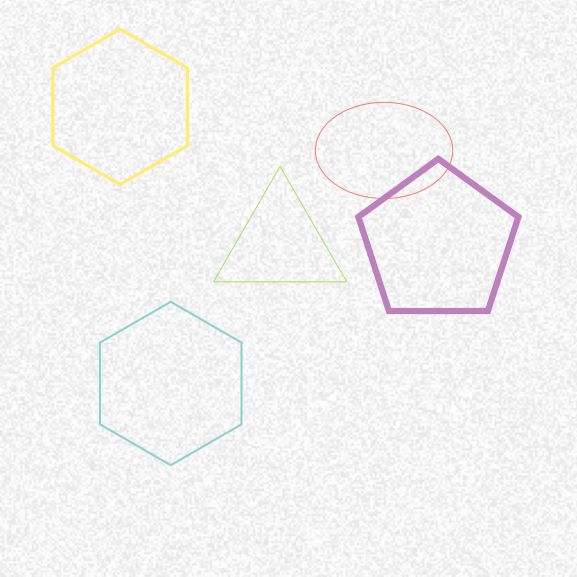[{"shape": "hexagon", "thickness": 1, "radius": 0.71, "center": [0.296, 0.335]}, {"shape": "oval", "thickness": 0.5, "radius": 0.59, "center": [0.665, 0.739]}, {"shape": "triangle", "thickness": 0.5, "radius": 0.67, "center": [0.485, 0.578]}, {"shape": "pentagon", "thickness": 3, "radius": 0.73, "center": [0.759, 0.578]}, {"shape": "hexagon", "thickness": 1.5, "radius": 0.67, "center": [0.208, 0.814]}]